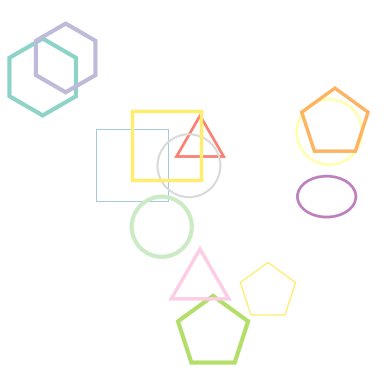[{"shape": "hexagon", "thickness": 3, "radius": 0.5, "center": [0.111, 0.8]}, {"shape": "circle", "thickness": 2, "radius": 0.42, "center": [0.855, 0.657]}, {"shape": "hexagon", "thickness": 3, "radius": 0.45, "center": [0.171, 0.85]}, {"shape": "triangle", "thickness": 2, "radius": 0.35, "center": [0.52, 0.629]}, {"shape": "square", "thickness": 0.5, "radius": 0.46, "center": [0.343, 0.572]}, {"shape": "pentagon", "thickness": 2.5, "radius": 0.45, "center": [0.87, 0.681]}, {"shape": "pentagon", "thickness": 3, "radius": 0.48, "center": [0.553, 0.136]}, {"shape": "triangle", "thickness": 2.5, "radius": 0.43, "center": [0.52, 0.267]}, {"shape": "circle", "thickness": 1.5, "radius": 0.41, "center": [0.491, 0.57]}, {"shape": "oval", "thickness": 2, "radius": 0.38, "center": [0.848, 0.489]}, {"shape": "circle", "thickness": 3, "radius": 0.39, "center": [0.42, 0.411]}, {"shape": "pentagon", "thickness": 1, "radius": 0.38, "center": [0.696, 0.243]}, {"shape": "square", "thickness": 2.5, "radius": 0.45, "center": [0.433, 0.621]}]